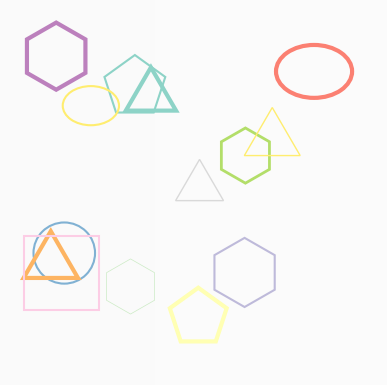[{"shape": "pentagon", "thickness": 1.5, "radius": 0.41, "center": [0.348, 0.775]}, {"shape": "triangle", "thickness": 3, "radius": 0.37, "center": [0.389, 0.75]}, {"shape": "pentagon", "thickness": 3, "radius": 0.39, "center": [0.512, 0.176]}, {"shape": "hexagon", "thickness": 1.5, "radius": 0.45, "center": [0.631, 0.292]}, {"shape": "oval", "thickness": 3, "radius": 0.49, "center": [0.81, 0.815]}, {"shape": "circle", "thickness": 1.5, "radius": 0.4, "center": [0.166, 0.343]}, {"shape": "triangle", "thickness": 3, "radius": 0.4, "center": [0.131, 0.319]}, {"shape": "hexagon", "thickness": 2, "radius": 0.36, "center": [0.633, 0.596]}, {"shape": "square", "thickness": 1.5, "radius": 0.48, "center": [0.159, 0.29]}, {"shape": "triangle", "thickness": 1, "radius": 0.36, "center": [0.515, 0.515]}, {"shape": "hexagon", "thickness": 3, "radius": 0.44, "center": [0.145, 0.854]}, {"shape": "hexagon", "thickness": 0.5, "radius": 0.36, "center": [0.337, 0.256]}, {"shape": "oval", "thickness": 1.5, "radius": 0.36, "center": [0.234, 0.726]}, {"shape": "triangle", "thickness": 1, "radius": 0.42, "center": [0.703, 0.638]}]